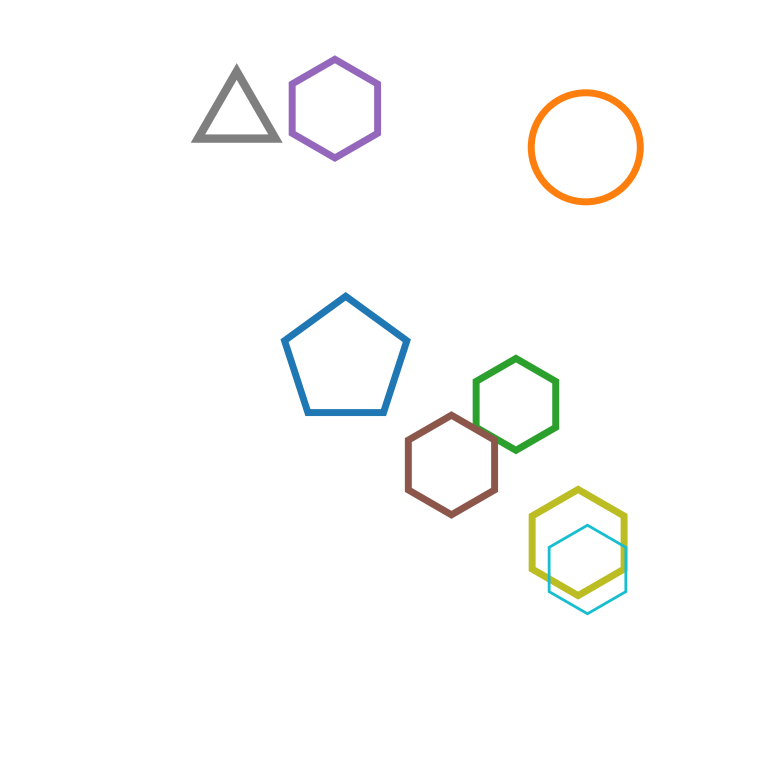[{"shape": "pentagon", "thickness": 2.5, "radius": 0.42, "center": [0.449, 0.532]}, {"shape": "circle", "thickness": 2.5, "radius": 0.35, "center": [0.761, 0.809]}, {"shape": "hexagon", "thickness": 2.5, "radius": 0.3, "center": [0.67, 0.475]}, {"shape": "hexagon", "thickness": 2.5, "radius": 0.32, "center": [0.435, 0.859]}, {"shape": "hexagon", "thickness": 2.5, "radius": 0.32, "center": [0.586, 0.396]}, {"shape": "triangle", "thickness": 3, "radius": 0.29, "center": [0.307, 0.849]}, {"shape": "hexagon", "thickness": 2.5, "radius": 0.34, "center": [0.751, 0.295]}, {"shape": "hexagon", "thickness": 1, "radius": 0.29, "center": [0.763, 0.26]}]